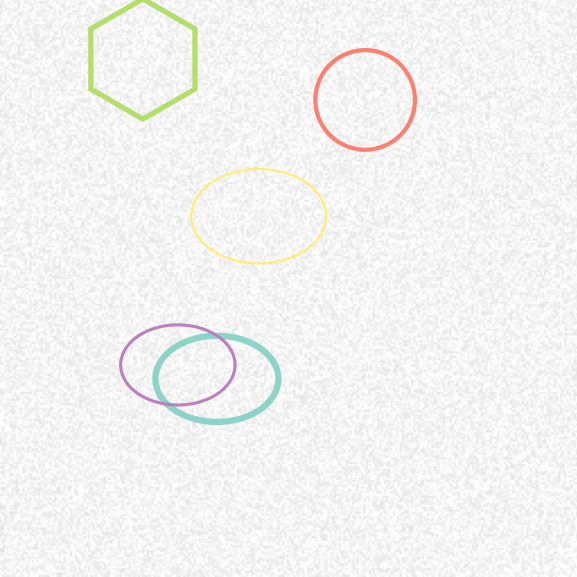[{"shape": "oval", "thickness": 3, "radius": 0.53, "center": [0.376, 0.343]}, {"shape": "circle", "thickness": 2, "radius": 0.43, "center": [0.632, 0.826]}, {"shape": "hexagon", "thickness": 2.5, "radius": 0.52, "center": [0.247, 0.897]}, {"shape": "oval", "thickness": 1.5, "radius": 0.5, "center": [0.308, 0.367]}, {"shape": "oval", "thickness": 1, "radius": 0.58, "center": [0.448, 0.625]}]